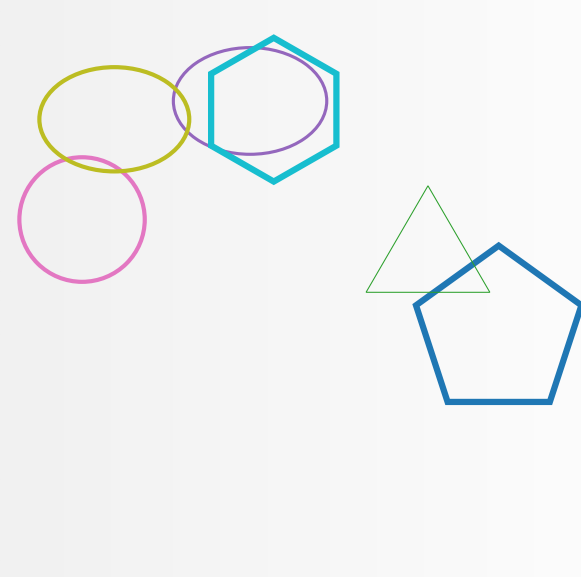[{"shape": "pentagon", "thickness": 3, "radius": 0.75, "center": [0.858, 0.424]}, {"shape": "triangle", "thickness": 0.5, "radius": 0.61, "center": [0.736, 0.554]}, {"shape": "oval", "thickness": 1.5, "radius": 0.66, "center": [0.43, 0.824]}, {"shape": "circle", "thickness": 2, "radius": 0.54, "center": [0.141, 0.619]}, {"shape": "oval", "thickness": 2, "radius": 0.64, "center": [0.197, 0.793]}, {"shape": "hexagon", "thickness": 3, "radius": 0.62, "center": [0.471, 0.809]}]